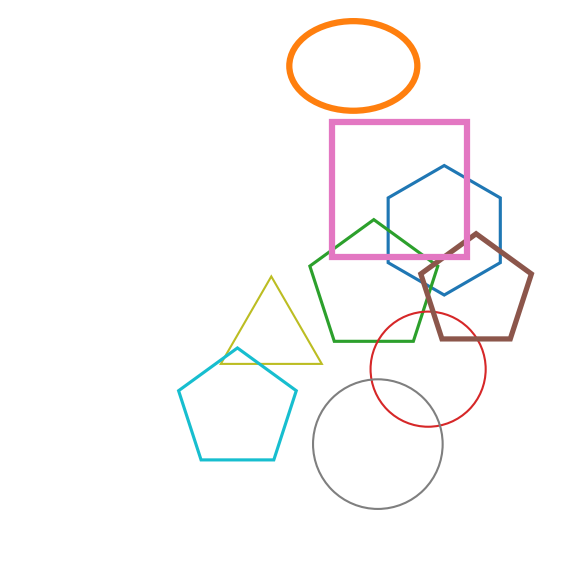[{"shape": "hexagon", "thickness": 1.5, "radius": 0.56, "center": [0.769, 0.6]}, {"shape": "oval", "thickness": 3, "radius": 0.55, "center": [0.612, 0.885]}, {"shape": "pentagon", "thickness": 1.5, "radius": 0.58, "center": [0.647, 0.502]}, {"shape": "circle", "thickness": 1, "radius": 0.5, "center": [0.741, 0.36]}, {"shape": "pentagon", "thickness": 2.5, "radius": 0.5, "center": [0.824, 0.494]}, {"shape": "square", "thickness": 3, "radius": 0.58, "center": [0.692, 0.671]}, {"shape": "circle", "thickness": 1, "radius": 0.56, "center": [0.654, 0.23]}, {"shape": "triangle", "thickness": 1, "radius": 0.5, "center": [0.47, 0.419]}, {"shape": "pentagon", "thickness": 1.5, "radius": 0.54, "center": [0.411, 0.289]}]